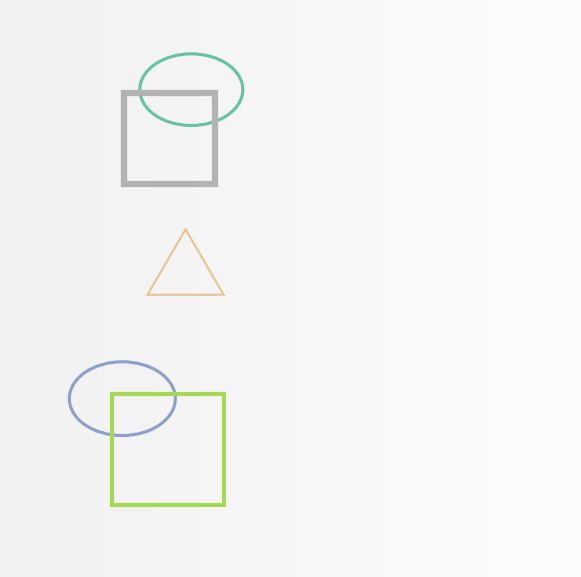[{"shape": "oval", "thickness": 1.5, "radius": 0.44, "center": [0.329, 0.844]}, {"shape": "oval", "thickness": 1.5, "radius": 0.46, "center": [0.21, 0.309]}, {"shape": "square", "thickness": 2, "radius": 0.48, "center": [0.289, 0.221]}, {"shape": "triangle", "thickness": 1, "radius": 0.38, "center": [0.319, 0.527]}, {"shape": "square", "thickness": 3, "radius": 0.39, "center": [0.292, 0.759]}]